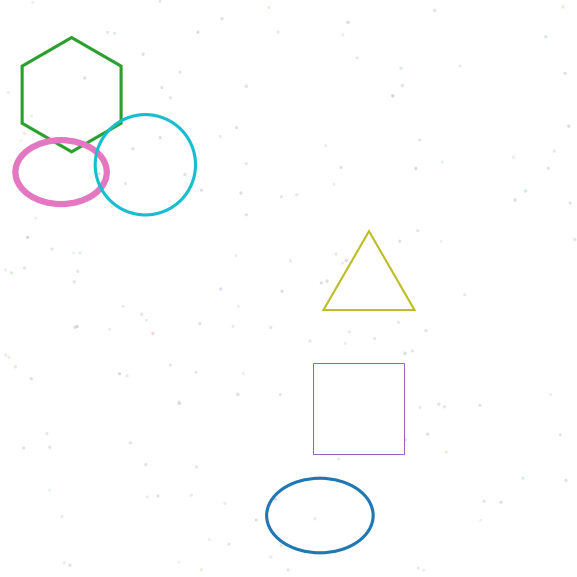[{"shape": "oval", "thickness": 1.5, "radius": 0.46, "center": [0.554, 0.106]}, {"shape": "hexagon", "thickness": 1.5, "radius": 0.49, "center": [0.124, 0.835]}, {"shape": "square", "thickness": 0.5, "radius": 0.39, "center": [0.62, 0.293]}, {"shape": "oval", "thickness": 3, "radius": 0.4, "center": [0.106, 0.701]}, {"shape": "triangle", "thickness": 1, "radius": 0.46, "center": [0.639, 0.508]}, {"shape": "circle", "thickness": 1.5, "radius": 0.43, "center": [0.252, 0.714]}]